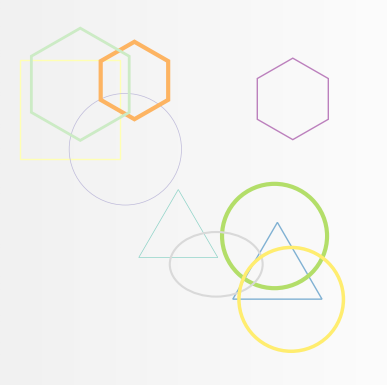[{"shape": "triangle", "thickness": 0.5, "radius": 0.59, "center": [0.46, 0.39]}, {"shape": "square", "thickness": 1, "radius": 0.64, "center": [0.18, 0.715]}, {"shape": "circle", "thickness": 0.5, "radius": 0.72, "center": [0.323, 0.612]}, {"shape": "triangle", "thickness": 1, "radius": 0.66, "center": [0.716, 0.289]}, {"shape": "hexagon", "thickness": 3, "radius": 0.5, "center": [0.347, 0.791]}, {"shape": "circle", "thickness": 3, "radius": 0.68, "center": [0.709, 0.387]}, {"shape": "oval", "thickness": 1.5, "radius": 0.6, "center": [0.558, 0.313]}, {"shape": "hexagon", "thickness": 1, "radius": 0.53, "center": [0.756, 0.743]}, {"shape": "hexagon", "thickness": 2, "radius": 0.73, "center": [0.207, 0.781]}, {"shape": "circle", "thickness": 2.5, "radius": 0.67, "center": [0.751, 0.222]}]